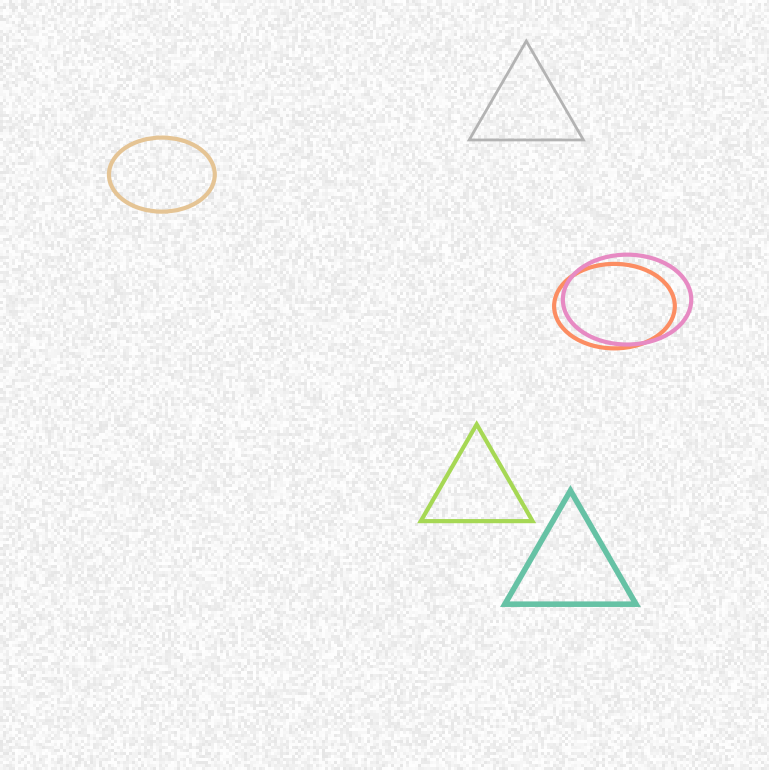[{"shape": "triangle", "thickness": 2, "radius": 0.49, "center": [0.741, 0.265]}, {"shape": "oval", "thickness": 1.5, "radius": 0.39, "center": [0.798, 0.602]}, {"shape": "oval", "thickness": 1.5, "radius": 0.42, "center": [0.814, 0.611]}, {"shape": "triangle", "thickness": 1.5, "radius": 0.42, "center": [0.619, 0.365]}, {"shape": "oval", "thickness": 1.5, "radius": 0.34, "center": [0.21, 0.773]}, {"shape": "triangle", "thickness": 1, "radius": 0.43, "center": [0.683, 0.861]}]